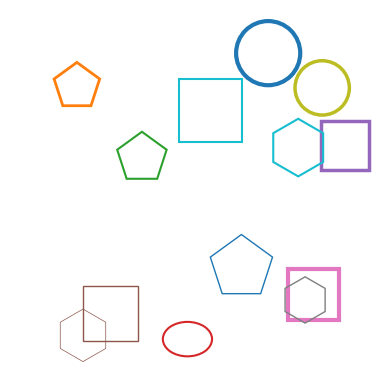[{"shape": "circle", "thickness": 3, "radius": 0.42, "center": [0.697, 0.862]}, {"shape": "pentagon", "thickness": 1, "radius": 0.42, "center": [0.627, 0.306]}, {"shape": "pentagon", "thickness": 2, "radius": 0.31, "center": [0.2, 0.776]}, {"shape": "pentagon", "thickness": 1.5, "radius": 0.34, "center": [0.369, 0.59]}, {"shape": "oval", "thickness": 1.5, "radius": 0.32, "center": [0.487, 0.119]}, {"shape": "square", "thickness": 2.5, "radius": 0.31, "center": [0.897, 0.622]}, {"shape": "hexagon", "thickness": 0.5, "radius": 0.34, "center": [0.216, 0.129]}, {"shape": "square", "thickness": 1, "radius": 0.36, "center": [0.286, 0.186]}, {"shape": "square", "thickness": 3, "radius": 0.33, "center": [0.815, 0.236]}, {"shape": "hexagon", "thickness": 1, "radius": 0.3, "center": [0.792, 0.221]}, {"shape": "circle", "thickness": 2.5, "radius": 0.35, "center": [0.837, 0.772]}, {"shape": "square", "thickness": 1.5, "radius": 0.41, "center": [0.546, 0.713]}, {"shape": "hexagon", "thickness": 1.5, "radius": 0.37, "center": [0.775, 0.617]}]